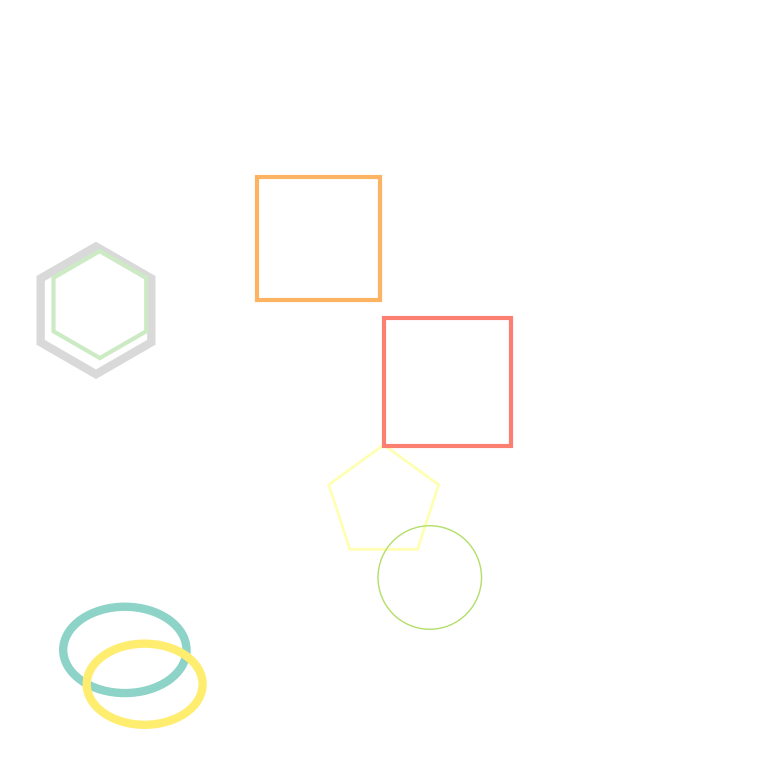[{"shape": "oval", "thickness": 3, "radius": 0.4, "center": [0.162, 0.156]}, {"shape": "pentagon", "thickness": 1, "radius": 0.37, "center": [0.498, 0.347]}, {"shape": "square", "thickness": 1.5, "radius": 0.41, "center": [0.581, 0.504]}, {"shape": "square", "thickness": 1.5, "radius": 0.4, "center": [0.414, 0.69]}, {"shape": "circle", "thickness": 0.5, "radius": 0.34, "center": [0.558, 0.25]}, {"shape": "hexagon", "thickness": 3, "radius": 0.41, "center": [0.125, 0.597]}, {"shape": "hexagon", "thickness": 1.5, "radius": 0.35, "center": [0.13, 0.604]}, {"shape": "oval", "thickness": 3, "radius": 0.38, "center": [0.188, 0.111]}]